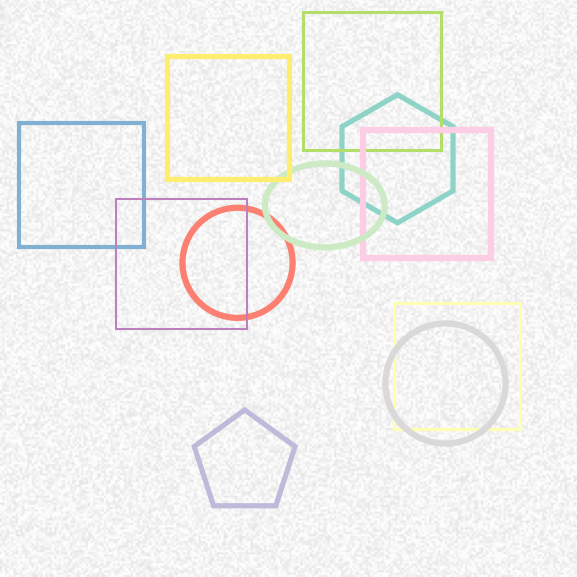[{"shape": "hexagon", "thickness": 2.5, "radius": 0.56, "center": [0.688, 0.724]}, {"shape": "square", "thickness": 1.5, "radius": 0.55, "center": [0.792, 0.366]}, {"shape": "pentagon", "thickness": 2.5, "radius": 0.46, "center": [0.424, 0.198]}, {"shape": "circle", "thickness": 3, "radius": 0.48, "center": [0.411, 0.544]}, {"shape": "square", "thickness": 2, "radius": 0.54, "center": [0.141, 0.679]}, {"shape": "square", "thickness": 1.5, "radius": 0.6, "center": [0.644, 0.859]}, {"shape": "square", "thickness": 3, "radius": 0.56, "center": [0.739, 0.664]}, {"shape": "circle", "thickness": 3, "radius": 0.52, "center": [0.771, 0.335]}, {"shape": "square", "thickness": 1, "radius": 0.56, "center": [0.314, 0.542]}, {"shape": "oval", "thickness": 3, "radius": 0.52, "center": [0.563, 0.643]}, {"shape": "square", "thickness": 2.5, "radius": 0.53, "center": [0.395, 0.795]}]